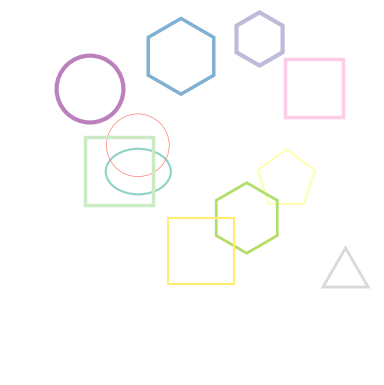[{"shape": "oval", "thickness": 1.5, "radius": 0.42, "center": [0.359, 0.554]}, {"shape": "pentagon", "thickness": 1.5, "radius": 0.39, "center": [0.744, 0.534]}, {"shape": "hexagon", "thickness": 3, "radius": 0.35, "center": [0.674, 0.899]}, {"shape": "circle", "thickness": 0.5, "radius": 0.41, "center": [0.358, 0.623]}, {"shape": "hexagon", "thickness": 2.5, "radius": 0.49, "center": [0.47, 0.854]}, {"shape": "hexagon", "thickness": 2, "radius": 0.46, "center": [0.641, 0.434]}, {"shape": "square", "thickness": 2.5, "radius": 0.38, "center": [0.815, 0.771]}, {"shape": "triangle", "thickness": 2, "radius": 0.34, "center": [0.898, 0.288]}, {"shape": "circle", "thickness": 3, "radius": 0.43, "center": [0.234, 0.769]}, {"shape": "square", "thickness": 2.5, "radius": 0.44, "center": [0.308, 0.555]}, {"shape": "square", "thickness": 1.5, "radius": 0.43, "center": [0.522, 0.348]}]